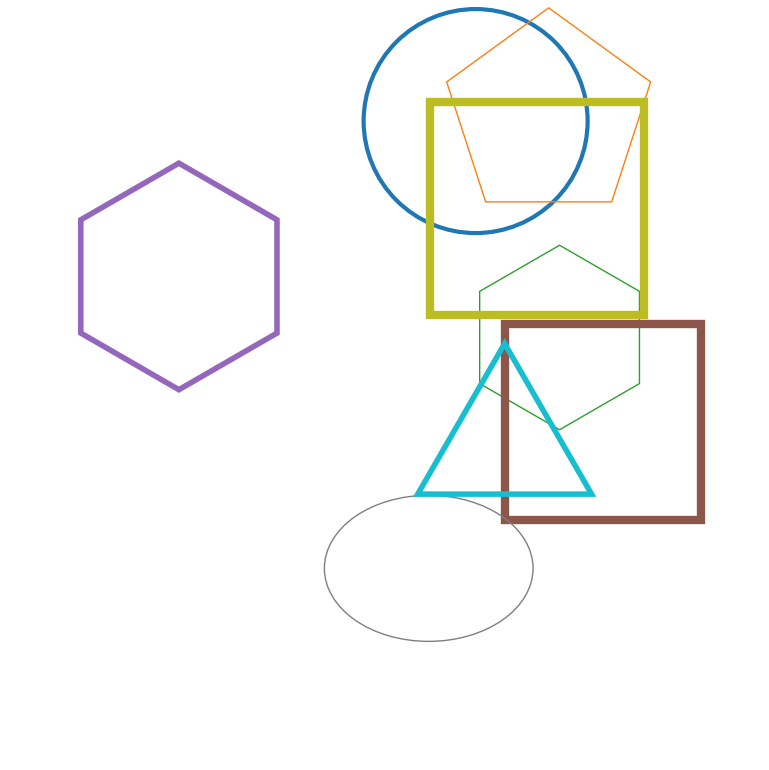[{"shape": "circle", "thickness": 1.5, "radius": 0.73, "center": [0.618, 0.843]}, {"shape": "pentagon", "thickness": 0.5, "radius": 0.7, "center": [0.713, 0.851]}, {"shape": "hexagon", "thickness": 0.5, "radius": 0.6, "center": [0.727, 0.562]}, {"shape": "hexagon", "thickness": 2, "radius": 0.74, "center": [0.232, 0.641]}, {"shape": "square", "thickness": 3, "radius": 0.64, "center": [0.783, 0.452]}, {"shape": "oval", "thickness": 0.5, "radius": 0.68, "center": [0.557, 0.262]}, {"shape": "square", "thickness": 3, "radius": 0.69, "center": [0.698, 0.729]}, {"shape": "triangle", "thickness": 2, "radius": 0.65, "center": [0.655, 0.423]}]